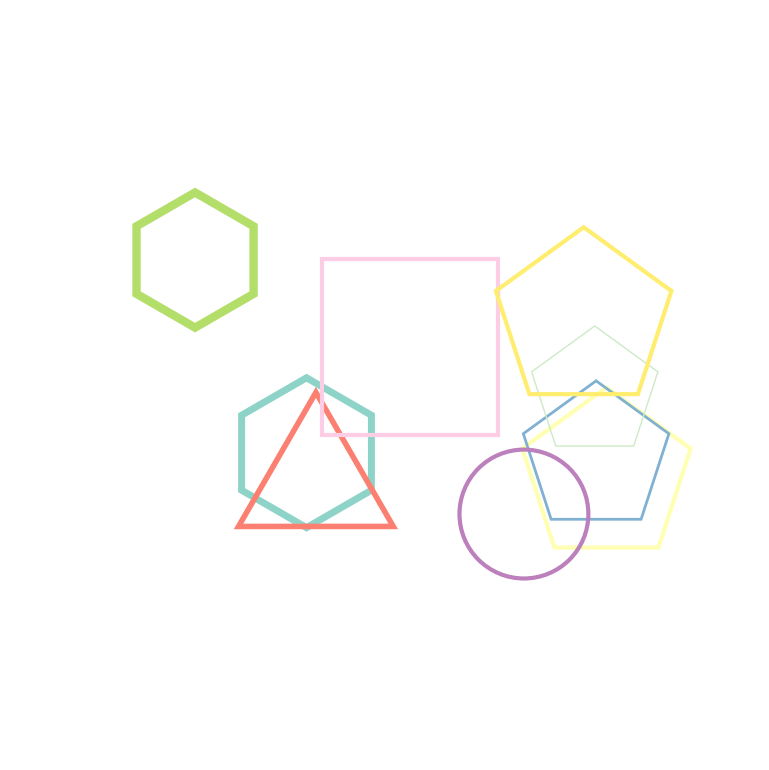[{"shape": "hexagon", "thickness": 2.5, "radius": 0.49, "center": [0.398, 0.412]}, {"shape": "pentagon", "thickness": 1.5, "radius": 0.57, "center": [0.788, 0.382]}, {"shape": "triangle", "thickness": 2, "radius": 0.58, "center": [0.41, 0.374]}, {"shape": "pentagon", "thickness": 1, "radius": 0.5, "center": [0.774, 0.406]}, {"shape": "hexagon", "thickness": 3, "radius": 0.44, "center": [0.253, 0.662]}, {"shape": "square", "thickness": 1.5, "radius": 0.57, "center": [0.532, 0.549]}, {"shape": "circle", "thickness": 1.5, "radius": 0.42, "center": [0.68, 0.332]}, {"shape": "pentagon", "thickness": 0.5, "radius": 0.43, "center": [0.772, 0.49]}, {"shape": "pentagon", "thickness": 1.5, "radius": 0.6, "center": [0.758, 0.585]}]